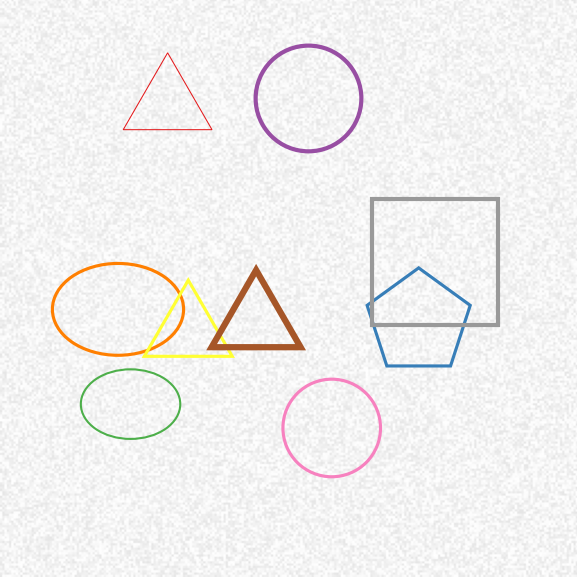[{"shape": "triangle", "thickness": 0.5, "radius": 0.44, "center": [0.29, 0.819]}, {"shape": "pentagon", "thickness": 1.5, "radius": 0.47, "center": [0.725, 0.441]}, {"shape": "oval", "thickness": 1, "radius": 0.43, "center": [0.226, 0.299]}, {"shape": "circle", "thickness": 2, "radius": 0.46, "center": [0.534, 0.829]}, {"shape": "oval", "thickness": 1.5, "radius": 0.57, "center": [0.204, 0.463]}, {"shape": "triangle", "thickness": 1.5, "radius": 0.44, "center": [0.326, 0.426]}, {"shape": "triangle", "thickness": 3, "radius": 0.44, "center": [0.443, 0.442]}, {"shape": "circle", "thickness": 1.5, "radius": 0.42, "center": [0.574, 0.258]}, {"shape": "square", "thickness": 2, "radius": 0.55, "center": [0.753, 0.545]}]